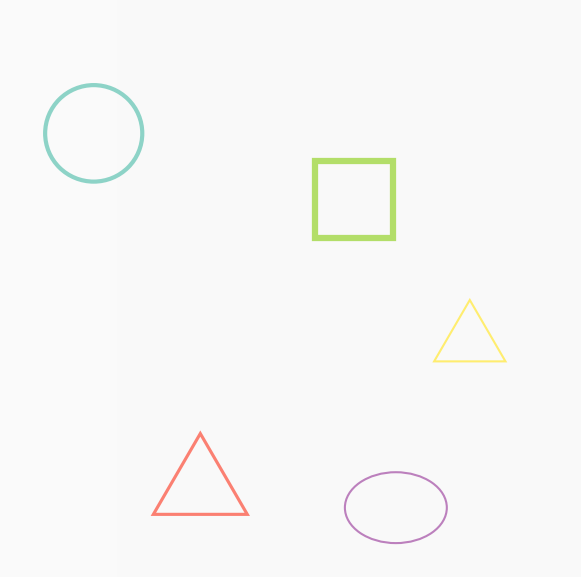[{"shape": "circle", "thickness": 2, "radius": 0.42, "center": [0.161, 0.768]}, {"shape": "triangle", "thickness": 1.5, "radius": 0.47, "center": [0.345, 0.155]}, {"shape": "square", "thickness": 3, "radius": 0.34, "center": [0.609, 0.654]}, {"shape": "oval", "thickness": 1, "radius": 0.44, "center": [0.681, 0.12]}, {"shape": "triangle", "thickness": 1, "radius": 0.35, "center": [0.808, 0.409]}]